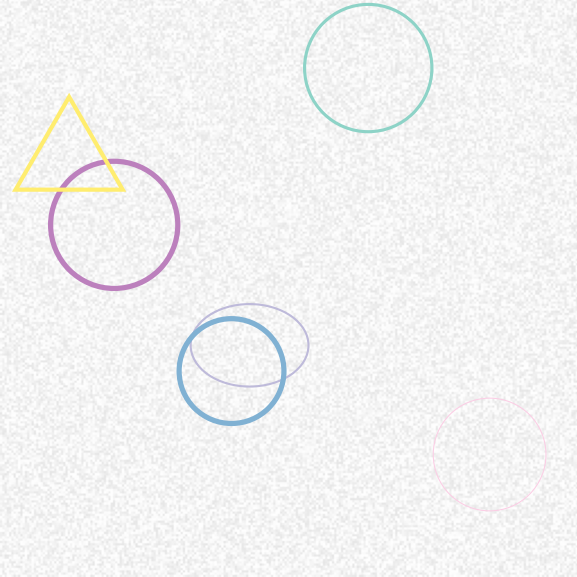[{"shape": "circle", "thickness": 1.5, "radius": 0.55, "center": [0.638, 0.881]}, {"shape": "oval", "thickness": 1, "radius": 0.51, "center": [0.432, 0.401]}, {"shape": "circle", "thickness": 2.5, "radius": 0.45, "center": [0.401, 0.357]}, {"shape": "circle", "thickness": 0.5, "radius": 0.49, "center": [0.848, 0.212]}, {"shape": "circle", "thickness": 2.5, "radius": 0.55, "center": [0.198, 0.61]}, {"shape": "triangle", "thickness": 2, "radius": 0.54, "center": [0.12, 0.724]}]